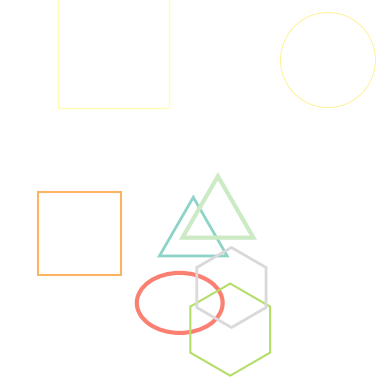[{"shape": "triangle", "thickness": 2, "radius": 0.51, "center": [0.502, 0.386]}, {"shape": "square", "thickness": 1, "radius": 0.72, "center": [0.294, 0.865]}, {"shape": "oval", "thickness": 3, "radius": 0.56, "center": [0.467, 0.213]}, {"shape": "square", "thickness": 1.5, "radius": 0.54, "center": [0.206, 0.393]}, {"shape": "hexagon", "thickness": 1.5, "radius": 0.6, "center": [0.598, 0.144]}, {"shape": "hexagon", "thickness": 2, "radius": 0.52, "center": [0.601, 0.253]}, {"shape": "triangle", "thickness": 3, "radius": 0.53, "center": [0.566, 0.436]}, {"shape": "circle", "thickness": 0.5, "radius": 0.62, "center": [0.852, 0.844]}]